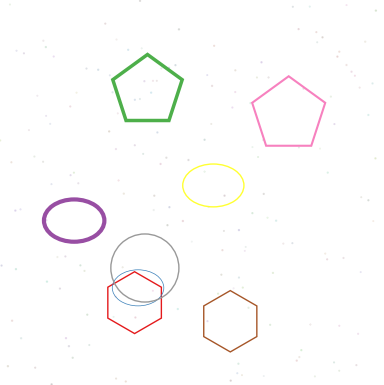[{"shape": "hexagon", "thickness": 1, "radius": 0.4, "center": [0.35, 0.214]}, {"shape": "oval", "thickness": 0.5, "radius": 0.33, "center": [0.359, 0.252]}, {"shape": "pentagon", "thickness": 2.5, "radius": 0.47, "center": [0.383, 0.764]}, {"shape": "oval", "thickness": 3, "radius": 0.39, "center": [0.193, 0.427]}, {"shape": "oval", "thickness": 1, "radius": 0.4, "center": [0.554, 0.518]}, {"shape": "hexagon", "thickness": 1, "radius": 0.4, "center": [0.598, 0.166]}, {"shape": "pentagon", "thickness": 1.5, "radius": 0.5, "center": [0.75, 0.702]}, {"shape": "circle", "thickness": 1, "radius": 0.44, "center": [0.376, 0.304]}]